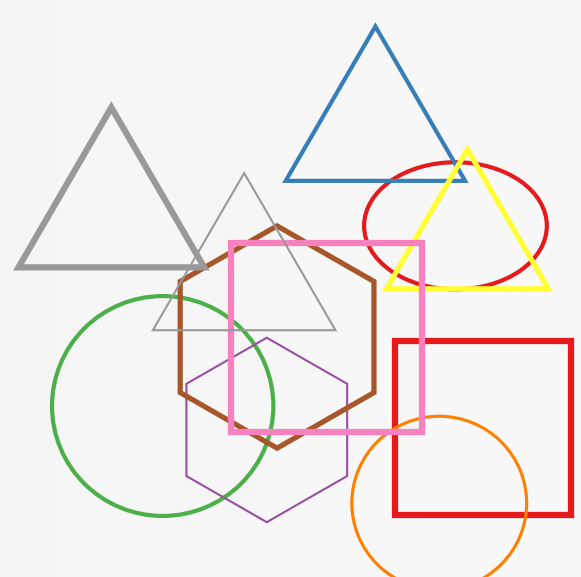[{"shape": "oval", "thickness": 2, "radius": 0.79, "center": [0.784, 0.608]}, {"shape": "square", "thickness": 3, "radius": 0.76, "center": [0.831, 0.258]}, {"shape": "triangle", "thickness": 2, "radius": 0.89, "center": [0.646, 0.775]}, {"shape": "circle", "thickness": 2, "radius": 0.95, "center": [0.28, 0.296]}, {"shape": "hexagon", "thickness": 1, "radius": 0.8, "center": [0.459, 0.255]}, {"shape": "circle", "thickness": 1.5, "radius": 0.75, "center": [0.756, 0.128]}, {"shape": "triangle", "thickness": 2.5, "radius": 0.8, "center": [0.804, 0.579]}, {"shape": "hexagon", "thickness": 2.5, "radius": 0.96, "center": [0.477, 0.416]}, {"shape": "square", "thickness": 3, "radius": 0.82, "center": [0.562, 0.415]}, {"shape": "triangle", "thickness": 1, "radius": 0.91, "center": [0.42, 0.518]}, {"shape": "triangle", "thickness": 3, "radius": 0.92, "center": [0.192, 0.628]}]